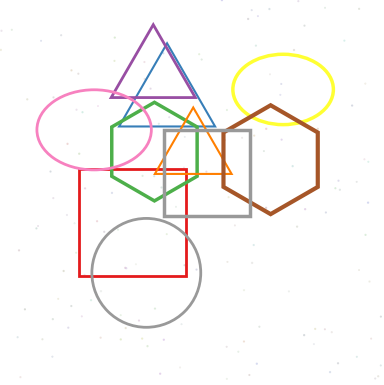[{"shape": "square", "thickness": 2, "radius": 0.7, "center": [0.343, 0.421]}, {"shape": "triangle", "thickness": 1.5, "radius": 0.72, "center": [0.434, 0.743]}, {"shape": "hexagon", "thickness": 2.5, "radius": 0.64, "center": [0.401, 0.606]}, {"shape": "triangle", "thickness": 2, "radius": 0.63, "center": [0.398, 0.81]}, {"shape": "triangle", "thickness": 1.5, "radius": 0.58, "center": [0.502, 0.606]}, {"shape": "oval", "thickness": 2.5, "radius": 0.65, "center": [0.735, 0.768]}, {"shape": "hexagon", "thickness": 3, "radius": 0.71, "center": [0.703, 0.585]}, {"shape": "oval", "thickness": 2, "radius": 0.74, "center": [0.245, 0.663]}, {"shape": "circle", "thickness": 2, "radius": 0.71, "center": [0.38, 0.291]}, {"shape": "square", "thickness": 2.5, "radius": 0.55, "center": [0.538, 0.55]}]